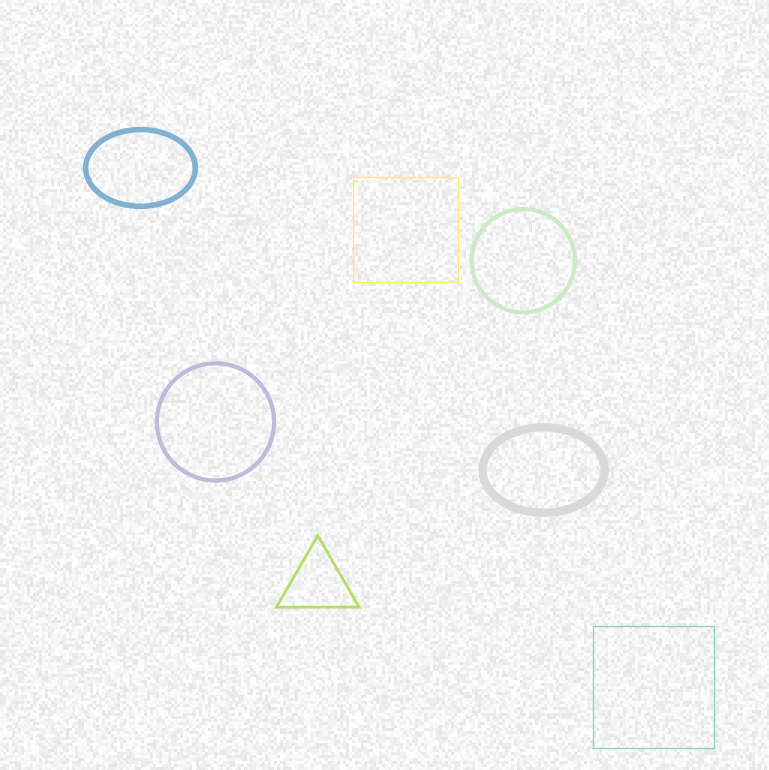[{"shape": "square", "thickness": 0.5, "radius": 0.39, "center": [0.849, 0.108]}, {"shape": "circle", "thickness": 1.5, "radius": 0.38, "center": [0.28, 0.452]}, {"shape": "oval", "thickness": 2, "radius": 0.36, "center": [0.182, 0.782]}, {"shape": "triangle", "thickness": 1, "radius": 0.31, "center": [0.413, 0.242]}, {"shape": "oval", "thickness": 3, "radius": 0.4, "center": [0.706, 0.39]}, {"shape": "circle", "thickness": 1.5, "radius": 0.34, "center": [0.68, 0.661]}, {"shape": "square", "thickness": 0.5, "radius": 0.34, "center": [0.527, 0.702]}]